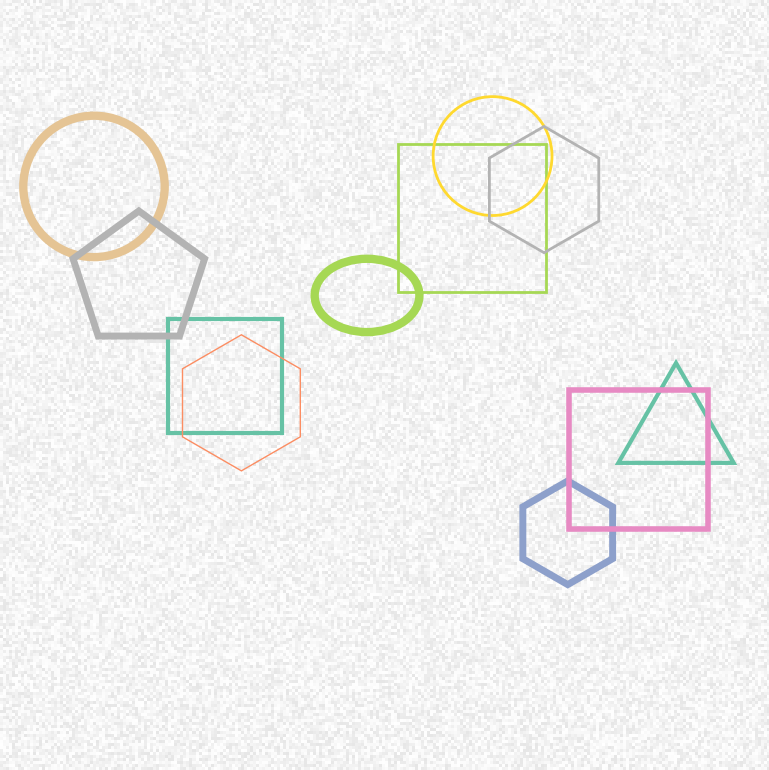[{"shape": "triangle", "thickness": 1.5, "radius": 0.43, "center": [0.878, 0.442]}, {"shape": "square", "thickness": 1.5, "radius": 0.37, "center": [0.292, 0.512]}, {"shape": "hexagon", "thickness": 0.5, "radius": 0.44, "center": [0.313, 0.477]}, {"shape": "hexagon", "thickness": 2.5, "radius": 0.34, "center": [0.737, 0.308]}, {"shape": "square", "thickness": 2, "radius": 0.45, "center": [0.829, 0.403]}, {"shape": "square", "thickness": 1, "radius": 0.48, "center": [0.612, 0.717]}, {"shape": "oval", "thickness": 3, "radius": 0.34, "center": [0.477, 0.616]}, {"shape": "circle", "thickness": 1, "radius": 0.39, "center": [0.64, 0.797]}, {"shape": "circle", "thickness": 3, "radius": 0.46, "center": [0.122, 0.758]}, {"shape": "hexagon", "thickness": 1, "radius": 0.41, "center": [0.707, 0.754]}, {"shape": "pentagon", "thickness": 2.5, "radius": 0.45, "center": [0.18, 0.636]}]